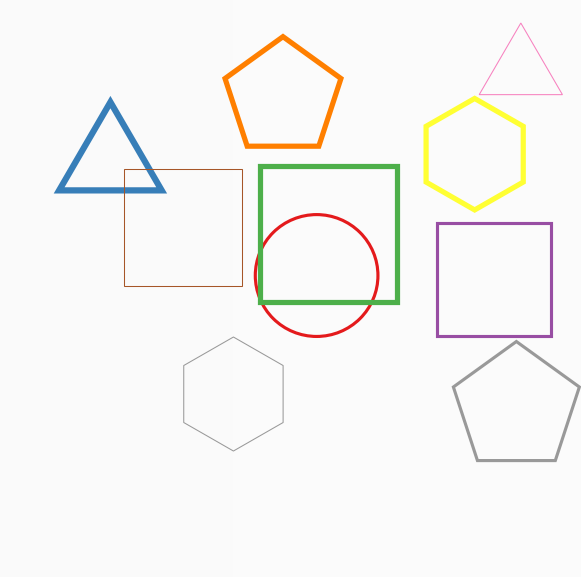[{"shape": "circle", "thickness": 1.5, "radius": 0.53, "center": [0.545, 0.522]}, {"shape": "triangle", "thickness": 3, "radius": 0.51, "center": [0.19, 0.72]}, {"shape": "square", "thickness": 2.5, "radius": 0.59, "center": [0.565, 0.594]}, {"shape": "square", "thickness": 1.5, "radius": 0.49, "center": [0.85, 0.516]}, {"shape": "pentagon", "thickness": 2.5, "radius": 0.52, "center": [0.487, 0.831]}, {"shape": "hexagon", "thickness": 2.5, "radius": 0.48, "center": [0.817, 0.732]}, {"shape": "square", "thickness": 0.5, "radius": 0.51, "center": [0.315, 0.606]}, {"shape": "triangle", "thickness": 0.5, "radius": 0.41, "center": [0.896, 0.877]}, {"shape": "hexagon", "thickness": 0.5, "radius": 0.49, "center": [0.402, 0.317]}, {"shape": "pentagon", "thickness": 1.5, "radius": 0.57, "center": [0.888, 0.294]}]